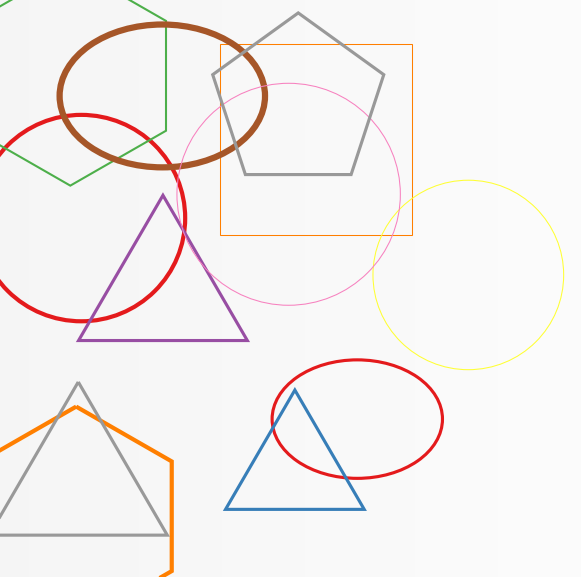[{"shape": "oval", "thickness": 1.5, "radius": 0.73, "center": [0.615, 0.273]}, {"shape": "circle", "thickness": 2, "radius": 0.89, "center": [0.14, 0.622]}, {"shape": "triangle", "thickness": 1.5, "radius": 0.69, "center": [0.507, 0.186]}, {"shape": "hexagon", "thickness": 1, "radius": 0.95, "center": [0.121, 0.868]}, {"shape": "triangle", "thickness": 1.5, "radius": 0.84, "center": [0.28, 0.493]}, {"shape": "hexagon", "thickness": 2, "radius": 0.95, "center": [0.131, 0.105]}, {"shape": "square", "thickness": 0.5, "radius": 0.83, "center": [0.544, 0.758]}, {"shape": "circle", "thickness": 0.5, "radius": 0.82, "center": [0.806, 0.523]}, {"shape": "oval", "thickness": 3, "radius": 0.88, "center": [0.279, 0.833]}, {"shape": "circle", "thickness": 0.5, "radius": 0.96, "center": [0.497, 0.663]}, {"shape": "pentagon", "thickness": 1.5, "radius": 0.77, "center": [0.513, 0.822]}, {"shape": "triangle", "thickness": 1.5, "radius": 0.88, "center": [0.135, 0.161]}]